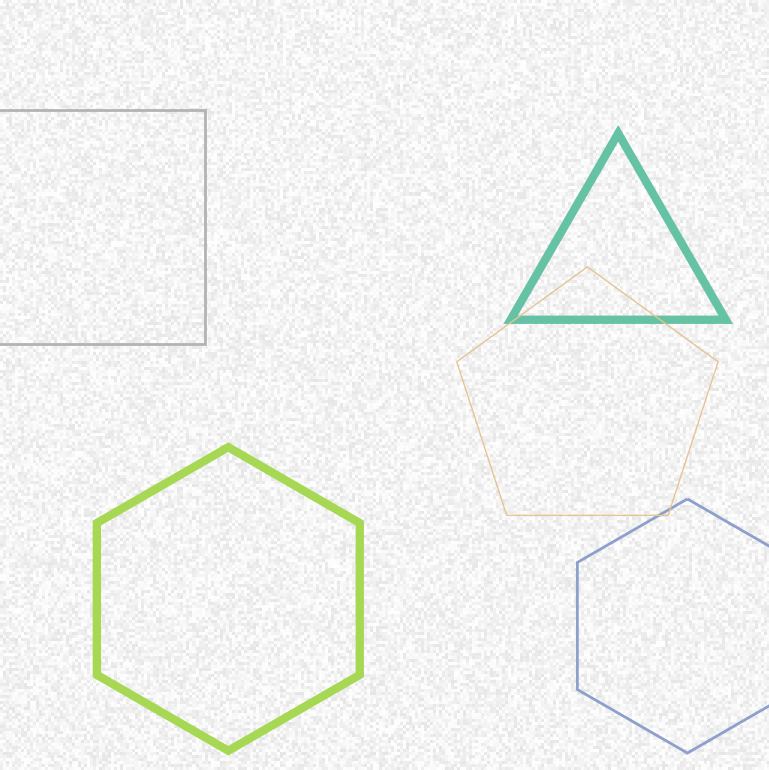[{"shape": "triangle", "thickness": 3, "radius": 0.81, "center": [0.803, 0.665]}, {"shape": "hexagon", "thickness": 1, "radius": 0.83, "center": [0.893, 0.187]}, {"shape": "hexagon", "thickness": 3, "radius": 0.99, "center": [0.296, 0.222]}, {"shape": "pentagon", "thickness": 0.5, "radius": 0.89, "center": [0.763, 0.475]}, {"shape": "square", "thickness": 1, "radius": 0.76, "center": [0.114, 0.705]}]